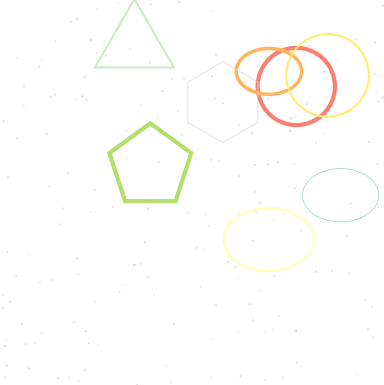[{"shape": "oval", "thickness": 0.5, "radius": 0.5, "center": [0.885, 0.493]}, {"shape": "oval", "thickness": 1.5, "radius": 0.58, "center": [0.698, 0.378]}, {"shape": "circle", "thickness": 3, "radius": 0.5, "center": [0.77, 0.775]}, {"shape": "oval", "thickness": 2.5, "radius": 0.43, "center": [0.699, 0.815]}, {"shape": "pentagon", "thickness": 3, "radius": 0.56, "center": [0.39, 0.568]}, {"shape": "hexagon", "thickness": 0.5, "radius": 0.52, "center": [0.579, 0.735]}, {"shape": "triangle", "thickness": 1.5, "radius": 0.59, "center": [0.349, 0.884]}, {"shape": "circle", "thickness": 1.5, "radius": 0.54, "center": [0.851, 0.804]}]